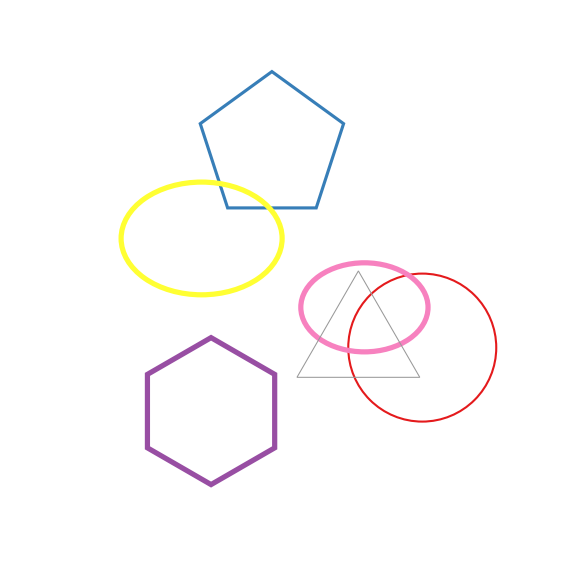[{"shape": "circle", "thickness": 1, "radius": 0.64, "center": [0.731, 0.397]}, {"shape": "pentagon", "thickness": 1.5, "radius": 0.65, "center": [0.471, 0.745]}, {"shape": "hexagon", "thickness": 2.5, "radius": 0.64, "center": [0.365, 0.287]}, {"shape": "oval", "thickness": 2.5, "radius": 0.7, "center": [0.349, 0.586]}, {"shape": "oval", "thickness": 2.5, "radius": 0.55, "center": [0.631, 0.467]}, {"shape": "triangle", "thickness": 0.5, "radius": 0.61, "center": [0.621, 0.407]}]